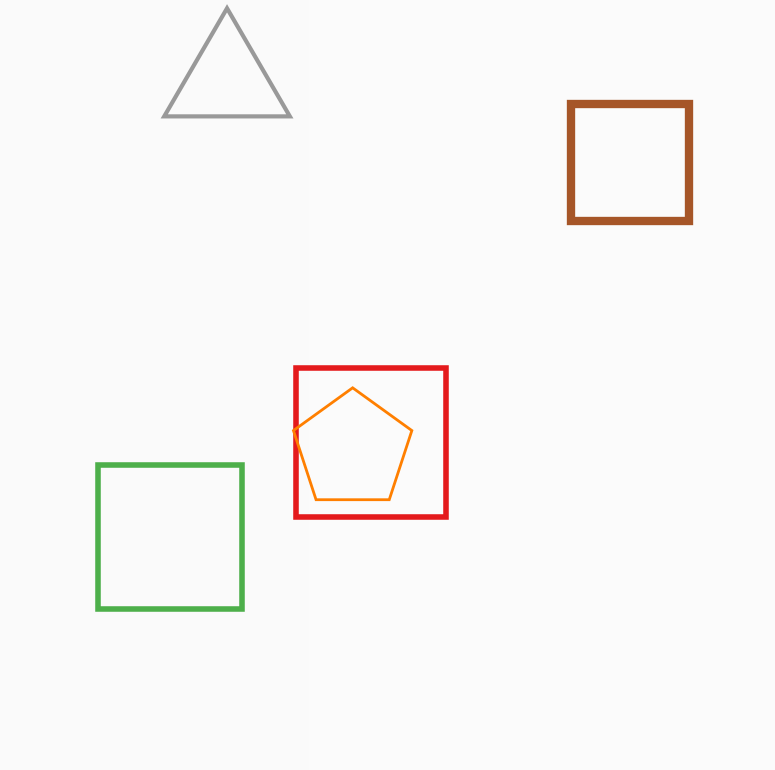[{"shape": "square", "thickness": 2, "radius": 0.48, "center": [0.479, 0.425]}, {"shape": "square", "thickness": 2, "radius": 0.47, "center": [0.219, 0.303]}, {"shape": "pentagon", "thickness": 1, "radius": 0.4, "center": [0.455, 0.416]}, {"shape": "square", "thickness": 3, "radius": 0.38, "center": [0.813, 0.789]}, {"shape": "triangle", "thickness": 1.5, "radius": 0.47, "center": [0.293, 0.896]}]